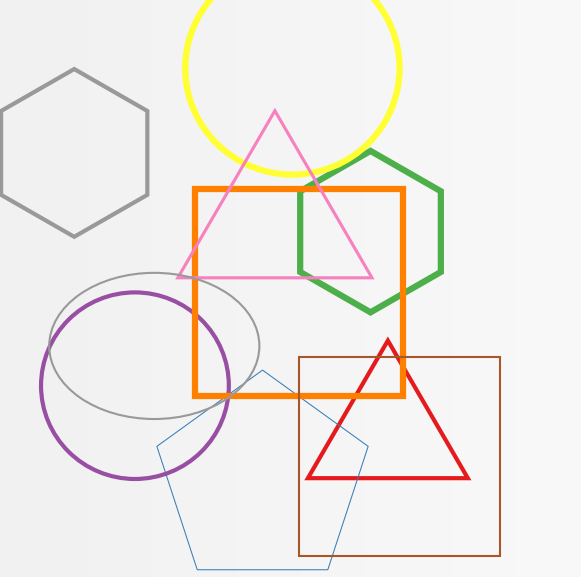[{"shape": "triangle", "thickness": 2, "radius": 0.79, "center": [0.667, 0.251]}, {"shape": "pentagon", "thickness": 0.5, "radius": 0.96, "center": [0.452, 0.167]}, {"shape": "hexagon", "thickness": 3, "radius": 0.7, "center": [0.637, 0.598]}, {"shape": "circle", "thickness": 2, "radius": 0.81, "center": [0.232, 0.331]}, {"shape": "square", "thickness": 3, "radius": 0.89, "center": [0.515, 0.493]}, {"shape": "circle", "thickness": 3, "radius": 0.92, "center": [0.503, 0.881]}, {"shape": "square", "thickness": 1, "radius": 0.86, "center": [0.687, 0.209]}, {"shape": "triangle", "thickness": 1.5, "radius": 0.96, "center": [0.473, 0.614]}, {"shape": "oval", "thickness": 1, "radius": 0.9, "center": [0.265, 0.4]}, {"shape": "hexagon", "thickness": 2, "radius": 0.73, "center": [0.128, 0.734]}]